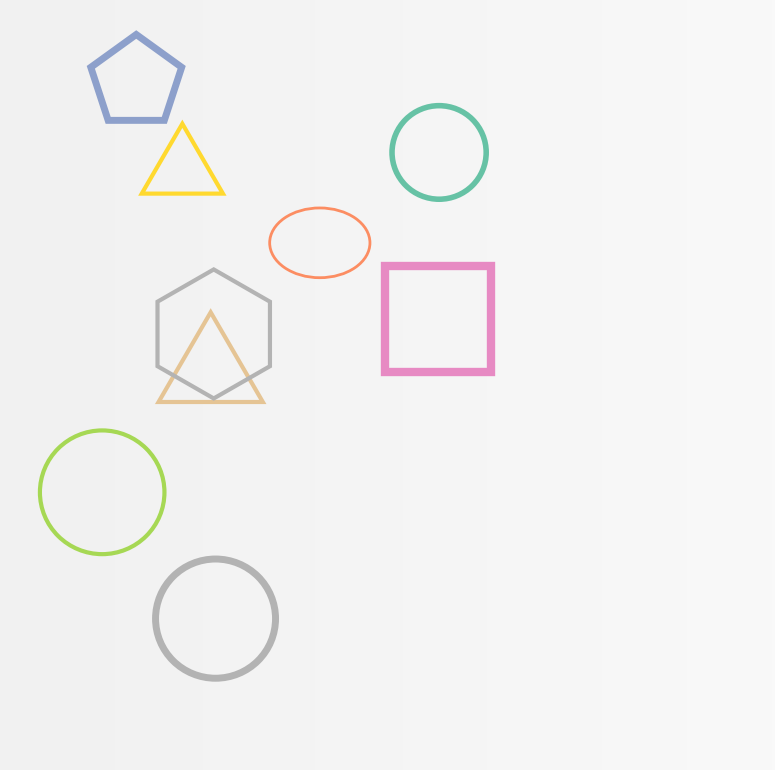[{"shape": "circle", "thickness": 2, "radius": 0.3, "center": [0.567, 0.802]}, {"shape": "oval", "thickness": 1, "radius": 0.32, "center": [0.413, 0.685]}, {"shape": "pentagon", "thickness": 2.5, "radius": 0.31, "center": [0.176, 0.894]}, {"shape": "square", "thickness": 3, "radius": 0.34, "center": [0.565, 0.586]}, {"shape": "circle", "thickness": 1.5, "radius": 0.4, "center": [0.132, 0.361]}, {"shape": "triangle", "thickness": 1.5, "radius": 0.3, "center": [0.235, 0.779]}, {"shape": "triangle", "thickness": 1.5, "radius": 0.39, "center": [0.272, 0.517]}, {"shape": "circle", "thickness": 2.5, "radius": 0.39, "center": [0.278, 0.197]}, {"shape": "hexagon", "thickness": 1.5, "radius": 0.42, "center": [0.276, 0.566]}]